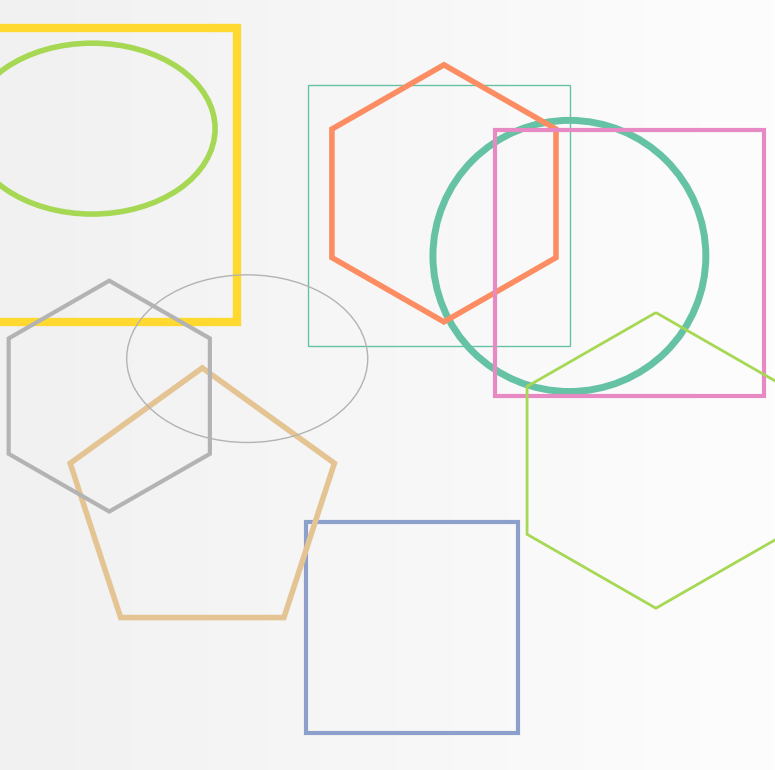[{"shape": "square", "thickness": 0.5, "radius": 0.85, "center": [0.566, 0.72]}, {"shape": "circle", "thickness": 2.5, "radius": 0.88, "center": [0.735, 0.668]}, {"shape": "hexagon", "thickness": 2, "radius": 0.83, "center": [0.573, 0.749]}, {"shape": "square", "thickness": 1.5, "radius": 0.69, "center": [0.532, 0.186]}, {"shape": "square", "thickness": 1.5, "radius": 0.87, "center": [0.813, 0.658]}, {"shape": "hexagon", "thickness": 1, "radius": 0.96, "center": [0.846, 0.402]}, {"shape": "oval", "thickness": 2, "radius": 0.79, "center": [0.119, 0.833]}, {"shape": "square", "thickness": 3, "radius": 0.96, "center": [0.115, 0.772]}, {"shape": "pentagon", "thickness": 2, "radius": 0.9, "center": [0.261, 0.343]}, {"shape": "hexagon", "thickness": 1.5, "radius": 0.75, "center": [0.141, 0.486]}, {"shape": "oval", "thickness": 0.5, "radius": 0.78, "center": [0.319, 0.534]}]